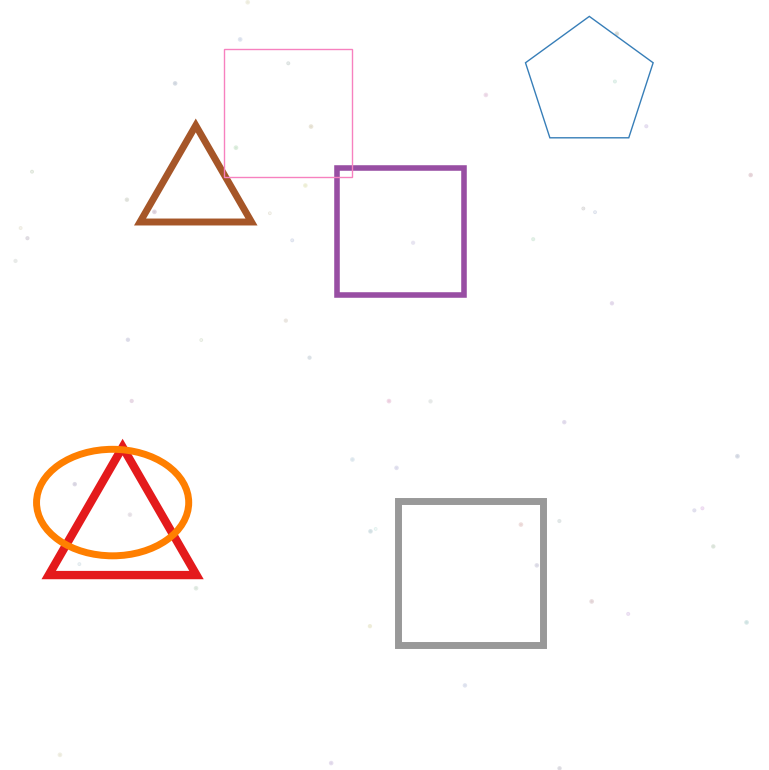[{"shape": "triangle", "thickness": 3, "radius": 0.55, "center": [0.159, 0.309]}, {"shape": "pentagon", "thickness": 0.5, "radius": 0.44, "center": [0.765, 0.892]}, {"shape": "square", "thickness": 2, "radius": 0.41, "center": [0.52, 0.699]}, {"shape": "oval", "thickness": 2.5, "radius": 0.49, "center": [0.146, 0.347]}, {"shape": "triangle", "thickness": 2.5, "radius": 0.42, "center": [0.254, 0.753]}, {"shape": "square", "thickness": 0.5, "radius": 0.42, "center": [0.374, 0.853]}, {"shape": "square", "thickness": 2.5, "radius": 0.47, "center": [0.611, 0.256]}]